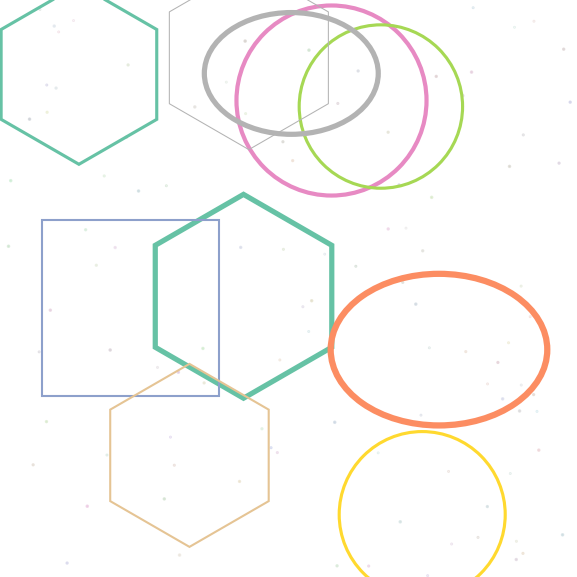[{"shape": "hexagon", "thickness": 2.5, "radius": 0.88, "center": [0.422, 0.486]}, {"shape": "hexagon", "thickness": 1.5, "radius": 0.78, "center": [0.137, 0.87]}, {"shape": "oval", "thickness": 3, "radius": 0.94, "center": [0.76, 0.394]}, {"shape": "square", "thickness": 1, "radius": 0.76, "center": [0.226, 0.466]}, {"shape": "circle", "thickness": 2, "radius": 0.82, "center": [0.574, 0.825]}, {"shape": "circle", "thickness": 1.5, "radius": 0.71, "center": [0.66, 0.815]}, {"shape": "circle", "thickness": 1.5, "radius": 0.72, "center": [0.731, 0.108]}, {"shape": "hexagon", "thickness": 1, "radius": 0.79, "center": [0.328, 0.211]}, {"shape": "hexagon", "thickness": 0.5, "radius": 0.79, "center": [0.431, 0.899]}, {"shape": "oval", "thickness": 2.5, "radius": 0.75, "center": [0.504, 0.872]}]